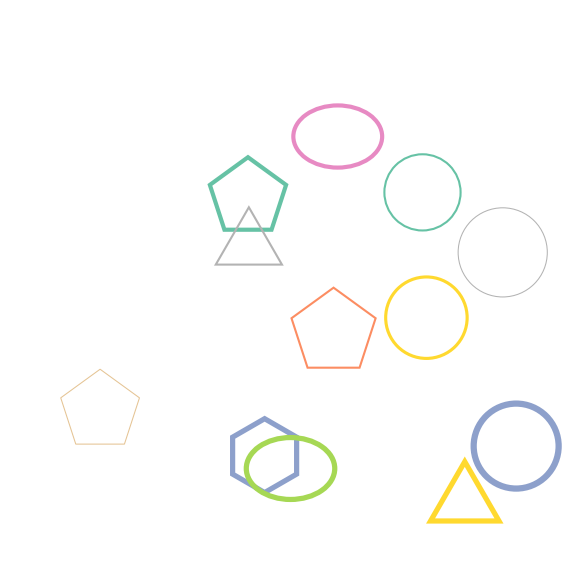[{"shape": "pentagon", "thickness": 2, "radius": 0.35, "center": [0.429, 0.657]}, {"shape": "circle", "thickness": 1, "radius": 0.33, "center": [0.732, 0.666]}, {"shape": "pentagon", "thickness": 1, "radius": 0.38, "center": [0.578, 0.424]}, {"shape": "circle", "thickness": 3, "radius": 0.37, "center": [0.894, 0.227]}, {"shape": "hexagon", "thickness": 2.5, "radius": 0.32, "center": [0.458, 0.21]}, {"shape": "oval", "thickness": 2, "radius": 0.38, "center": [0.585, 0.763]}, {"shape": "oval", "thickness": 2.5, "radius": 0.38, "center": [0.503, 0.188]}, {"shape": "circle", "thickness": 1.5, "radius": 0.35, "center": [0.738, 0.449]}, {"shape": "triangle", "thickness": 2.5, "radius": 0.34, "center": [0.805, 0.131]}, {"shape": "pentagon", "thickness": 0.5, "radius": 0.36, "center": [0.173, 0.288]}, {"shape": "triangle", "thickness": 1, "radius": 0.33, "center": [0.431, 0.574]}, {"shape": "circle", "thickness": 0.5, "radius": 0.39, "center": [0.871, 0.562]}]